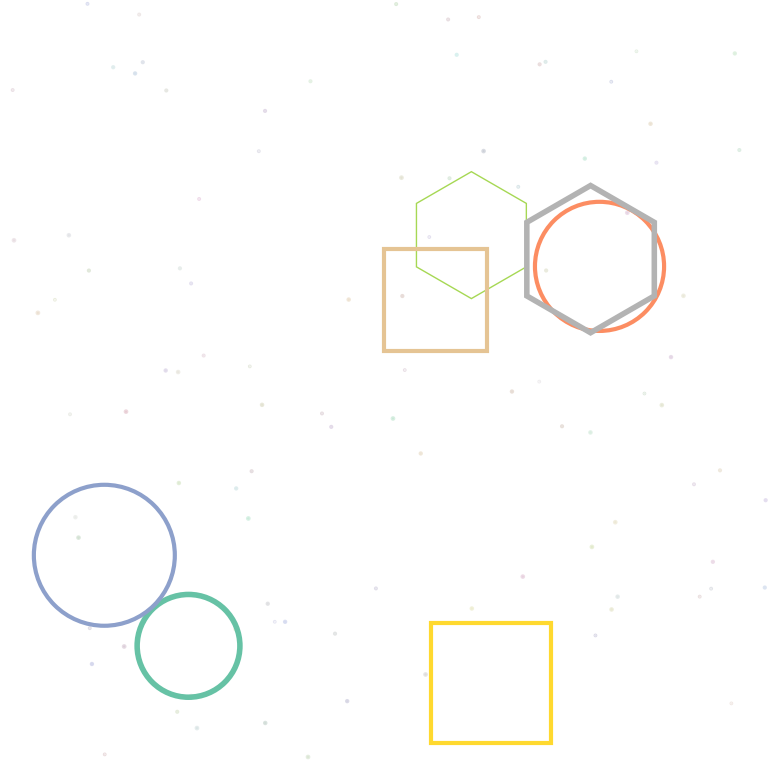[{"shape": "circle", "thickness": 2, "radius": 0.33, "center": [0.245, 0.161]}, {"shape": "circle", "thickness": 1.5, "radius": 0.42, "center": [0.779, 0.654]}, {"shape": "circle", "thickness": 1.5, "radius": 0.46, "center": [0.136, 0.279]}, {"shape": "hexagon", "thickness": 0.5, "radius": 0.41, "center": [0.612, 0.695]}, {"shape": "square", "thickness": 1.5, "radius": 0.39, "center": [0.637, 0.113]}, {"shape": "square", "thickness": 1.5, "radius": 0.33, "center": [0.566, 0.61]}, {"shape": "hexagon", "thickness": 2, "radius": 0.48, "center": [0.767, 0.663]}]